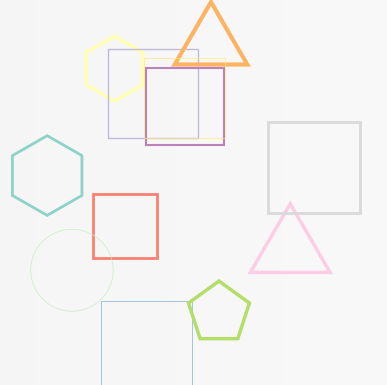[{"shape": "hexagon", "thickness": 2, "radius": 0.52, "center": [0.122, 0.544]}, {"shape": "hexagon", "thickness": 2.5, "radius": 0.42, "center": [0.296, 0.822]}, {"shape": "square", "thickness": 1, "radius": 0.58, "center": [0.395, 0.758]}, {"shape": "square", "thickness": 2, "radius": 0.41, "center": [0.322, 0.414]}, {"shape": "square", "thickness": 0.5, "radius": 0.59, "center": [0.379, 0.102]}, {"shape": "triangle", "thickness": 3, "radius": 0.54, "center": [0.544, 0.887]}, {"shape": "pentagon", "thickness": 2.5, "radius": 0.41, "center": [0.565, 0.187]}, {"shape": "triangle", "thickness": 2.5, "radius": 0.59, "center": [0.749, 0.352]}, {"shape": "square", "thickness": 2, "radius": 0.59, "center": [0.811, 0.565]}, {"shape": "square", "thickness": 1.5, "radius": 0.5, "center": [0.477, 0.724]}, {"shape": "circle", "thickness": 0.5, "radius": 0.53, "center": [0.186, 0.298]}, {"shape": "square", "thickness": 0.5, "radius": 0.52, "center": [0.477, 0.746]}]